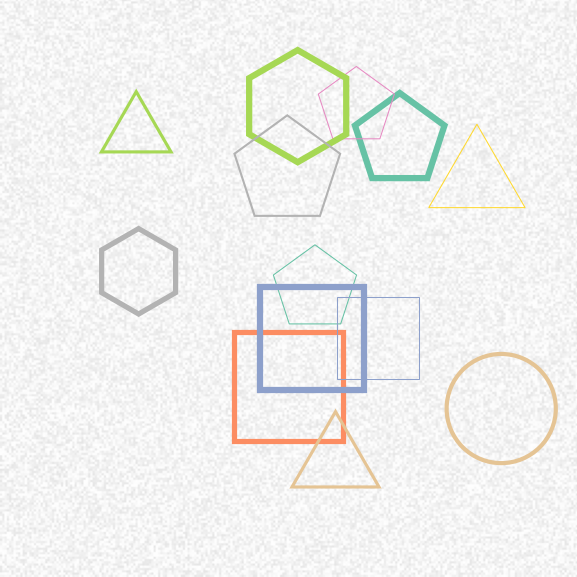[{"shape": "pentagon", "thickness": 0.5, "radius": 0.38, "center": [0.545, 0.5]}, {"shape": "pentagon", "thickness": 3, "radius": 0.41, "center": [0.692, 0.757]}, {"shape": "square", "thickness": 2.5, "radius": 0.47, "center": [0.5, 0.33]}, {"shape": "square", "thickness": 0.5, "radius": 0.36, "center": [0.655, 0.415]}, {"shape": "square", "thickness": 3, "radius": 0.45, "center": [0.54, 0.413]}, {"shape": "pentagon", "thickness": 0.5, "radius": 0.35, "center": [0.617, 0.815]}, {"shape": "triangle", "thickness": 1.5, "radius": 0.35, "center": [0.236, 0.771]}, {"shape": "hexagon", "thickness": 3, "radius": 0.49, "center": [0.515, 0.815]}, {"shape": "triangle", "thickness": 0.5, "radius": 0.48, "center": [0.826, 0.688]}, {"shape": "circle", "thickness": 2, "radius": 0.47, "center": [0.868, 0.292]}, {"shape": "triangle", "thickness": 1.5, "radius": 0.44, "center": [0.581, 0.199]}, {"shape": "hexagon", "thickness": 2.5, "radius": 0.37, "center": [0.24, 0.529]}, {"shape": "pentagon", "thickness": 1, "radius": 0.48, "center": [0.497, 0.703]}]